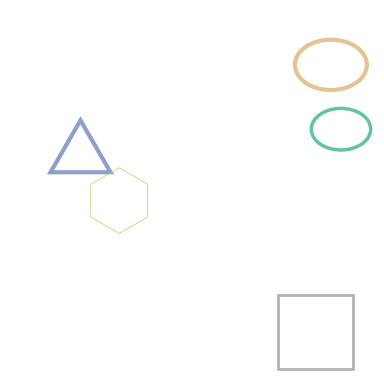[{"shape": "oval", "thickness": 2.5, "radius": 0.39, "center": [0.886, 0.664]}, {"shape": "triangle", "thickness": 3, "radius": 0.45, "center": [0.209, 0.598]}, {"shape": "hexagon", "thickness": 0.5, "radius": 0.43, "center": [0.31, 0.479]}, {"shape": "oval", "thickness": 3, "radius": 0.47, "center": [0.859, 0.832]}, {"shape": "square", "thickness": 2, "radius": 0.48, "center": [0.82, 0.137]}]